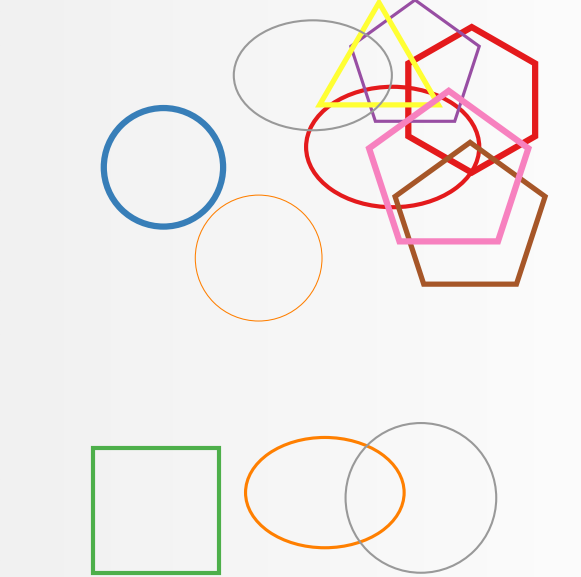[{"shape": "oval", "thickness": 2, "radius": 0.74, "center": [0.676, 0.745]}, {"shape": "hexagon", "thickness": 3, "radius": 0.63, "center": [0.812, 0.826]}, {"shape": "circle", "thickness": 3, "radius": 0.51, "center": [0.281, 0.709]}, {"shape": "square", "thickness": 2, "radius": 0.54, "center": [0.268, 0.115]}, {"shape": "pentagon", "thickness": 1.5, "radius": 0.58, "center": [0.714, 0.883]}, {"shape": "oval", "thickness": 1.5, "radius": 0.68, "center": [0.559, 0.146]}, {"shape": "circle", "thickness": 0.5, "radius": 0.55, "center": [0.445, 0.552]}, {"shape": "triangle", "thickness": 2.5, "radius": 0.59, "center": [0.652, 0.877]}, {"shape": "pentagon", "thickness": 2.5, "radius": 0.68, "center": [0.809, 0.617]}, {"shape": "pentagon", "thickness": 3, "radius": 0.72, "center": [0.772, 0.698]}, {"shape": "circle", "thickness": 1, "radius": 0.65, "center": [0.724, 0.137]}, {"shape": "oval", "thickness": 1, "radius": 0.68, "center": [0.538, 0.869]}]